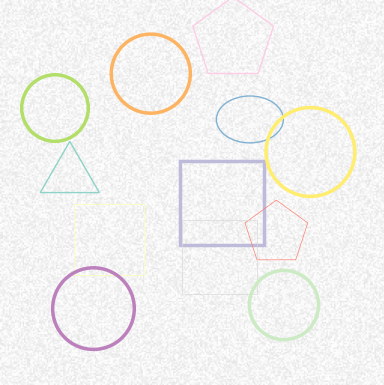[{"shape": "triangle", "thickness": 1, "radius": 0.44, "center": [0.181, 0.544]}, {"shape": "square", "thickness": 0.5, "radius": 0.46, "center": [0.283, 0.378]}, {"shape": "square", "thickness": 2.5, "radius": 0.54, "center": [0.578, 0.473]}, {"shape": "pentagon", "thickness": 0.5, "radius": 0.43, "center": [0.718, 0.394]}, {"shape": "oval", "thickness": 1, "radius": 0.43, "center": [0.649, 0.69]}, {"shape": "circle", "thickness": 2.5, "radius": 0.51, "center": [0.392, 0.809]}, {"shape": "circle", "thickness": 2.5, "radius": 0.43, "center": [0.143, 0.719]}, {"shape": "pentagon", "thickness": 1, "radius": 0.55, "center": [0.606, 0.898]}, {"shape": "square", "thickness": 0.5, "radius": 0.49, "center": [0.571, 0.333]}, {"shape": "circle", "thickness": 2.5, "radius": 0.53, "center": [0.243, 0.198]}, {"shape": "circle", "thickness": 2.5, "radius": 0.45, "center": [0.737, 0.208]}, {"shape": "circle", "thickness": 2.5, "radius": 0.58, "center": [0.806, 0.605]}]